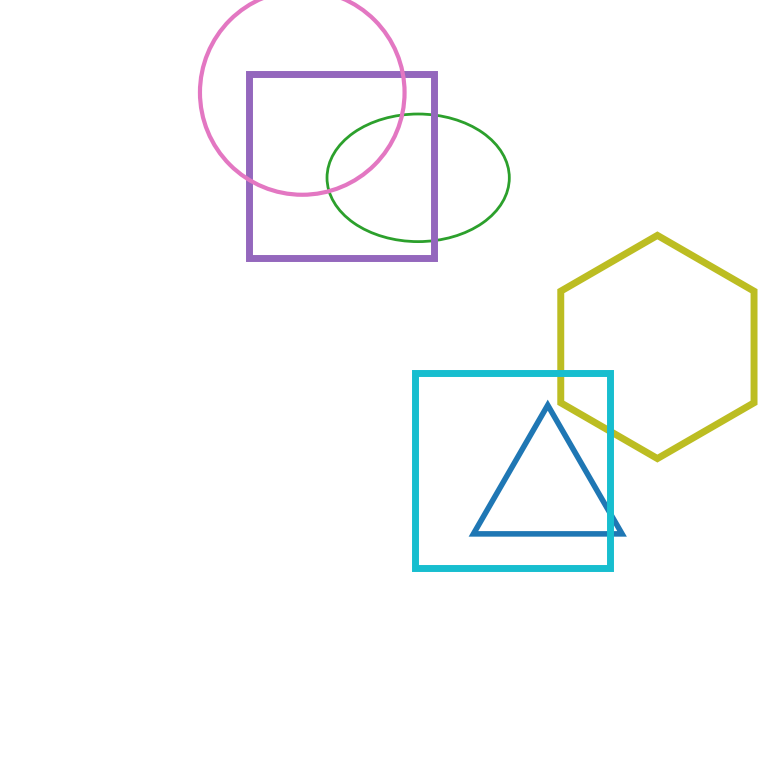[{"shape": "triangle", "thickness": 2, "radius": 0.56, "center": [0.711, 0.362]}, {"shape": "oval", "thickness": 1, "radius": 0.59, "center": [0.543, 0.769]}, {"shape": "square", "thickness": 2.5, "radius": 0.6, "center": [0.443, 0.785]}, {"shape": "circle", "thickness": 1.5, "radius": 0.66, "center": [0.393, 0.88]}, {"shape": "hexagon", "thickness": 2.5, "radius": 0.72, "center": [0.854, 0.549]}, {"shape": "square", "thickness": 2.5, "radius": 0.63, "center": [0.665, 0.389]}]